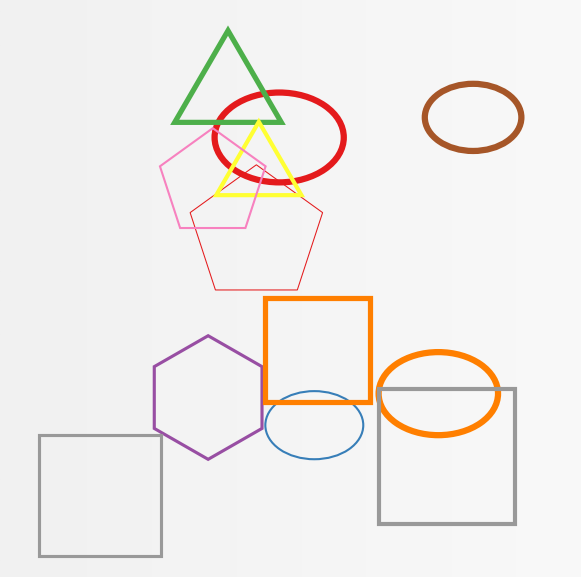[{"shape": "pentagon", "thickness": 0.5, "radius": 0.6, "center": [0.441, 0.594]}, {"shape": "oval", "thickness": 3, "radius": 0.56, "center": [0.48, 0.761]}, {"shape": "oval", "thickness": 1, "radius": 0.42, "center": [0.541, 0.263]}, {"shape": "triangle", "thickness": 2.5, "radius": 0.53, "center": [0.392, 0.84]}, {"shape": "hexagon", "thickness": 1.5, "radius": 0.54, "center": [0.358, 0.311]}, {"shape": "oval", "thickness": 3, "radius": 0.51, "center": [0.754, 0.318]}, {"shape": "square", "thickness": 2.5, "radius": 0.45, "center": [0.547, 0.393]}, {"shape": "triangle", "thickness": 2, "radius": 0.42, "center": [0.445, 0.704]}, {"shape": "oval", "thickness": 3, "radius": 0.42, "center": [0.814, 0.796]}, {"shape": "pentagon", "thickness": 1, "radius": 0.48, "center": [0.366, 0.682]}, {"shape": "square", "thickness": 2, "radius": 0.58, "center": [0.769, 0.209]}, {"shape": "square", "thickness": 1.5, "radius": 0.52, "center": [0.172, 0.142]}]